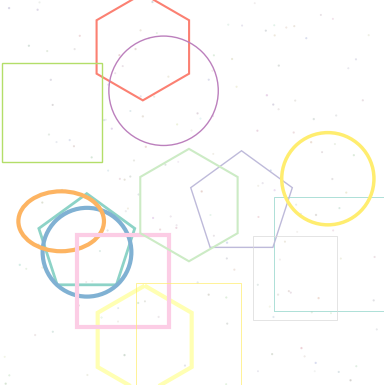[{"shape": "square", "thickness": 0.5, "radius": 0.74, "center": [0.86, 0.34]}, {"shape": "pentagon", "thickness": 2, "radius": 0.65, "center": [0.225, 0.366]}, {"shape": "hexagon", "thickness": 3, "radius": 0.7, "center": [0.376, 0.117]}, {"shape": "pentagon", "thickness": 1, "radius": 0.69, "center": [0.627, 0.47]}, {"shape": "hexagon", "thickness": 1.5, "radius": 0.69, "center": [0.371, 0.878]}, {"shape": "circle", "thickness": 3, "radius": 0.58, "center": [0.226, 0.345]}, {"shape": "oval", "thickness": 3, "radius": 0.56, "center": [0.159, 0.425]}, {"shape": "square", "thickness": 1, "radius": 0.64, "center": [0.135, 0.708]}, {"shape": "square", "thickness": 3, "radius": 0.6, "center": [0.32, 0.271]}, {"shape": "square", "thickness": 0.5, "radius": 0.54, "center": [0.766, 0.279]}, {"shape": "circle", "thickness": 1, "radius": 0.71, "center": [0.425, 0.764]}, {"shape": "hexagon", "thickness": 1.5, "radius": 0.73, "center": [0.491, 0.467]}, {"shape": "square", "thickness": 0.5, "radius": 0.68, "center": [0.489, 0.127]}, {"shape": "circle", "thickness": 2.5, "radius": 0.6, "center": [0.852, 0.536]}]